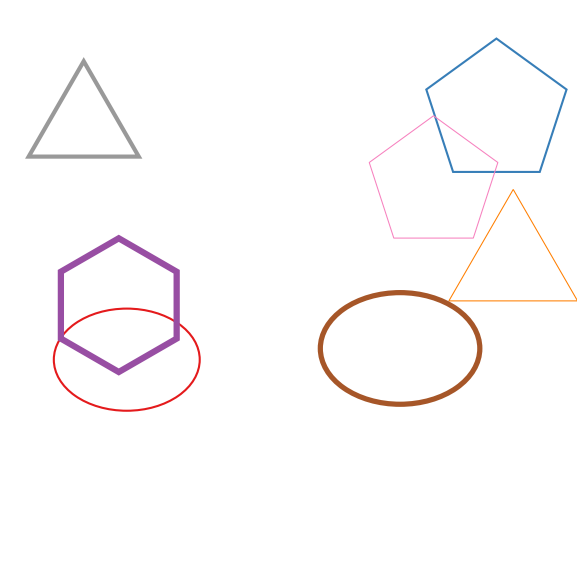[{"shape": "oval", "thickness": 1, "radius": 0.63, "center": [0.22, 0.376]}, {"shape": "pentagon", "thickness": 1, "radius": 0.64, "center": [0.86, 0.805]}, {"shape": "hexagon", "thickness": 3, "radius": 0.58, "center": [0.206, 0.471]}, {"shape": "triangle", "thickness": 0.5, "radius": 0.64, "center": [0.889, 0.542]}, {"shape": "oval", "thickness": 2.5, "radius": 0.69, "center": [0.693, 0.396]}, {"shape": "pentagon", "thickness": 0.5, "radius": 0.59, "center": [0.751, 0.682]}, {"shape": "triangle", "thickness": 2, "radius": 0.55, "center": [0.145, 0.783]}]